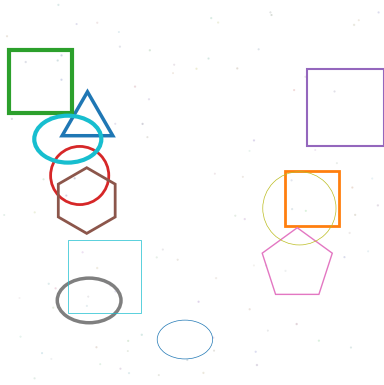[{"shape": "oval", "thickness": 0.5, "radius": 0.36, "center": [0.48, 0.118]}, {"shape": "triangle", "thickness": 2.5, "radius": 0.38, "center": [0.227, 0.686]}, {"shape": "square", "thickness": 2, "radius": 0.35, "center": [0.81, 0.484]}, {"shape": "square", "thickness": 3, "radius": 0.41, "center": [0.106, 0.788]}, {"shape": "circle", "thickness": 2, "radius": 0.38, "center": [0.207, 0.544]}, {"shape": "square", "thickness": 1.5, "radius": 0.5, "center": [0.898, 0.72]}, {"shape": "hexagon", "thickness": 2, "radius": 0.43, "center": [0.225, 0.479]}, {"shape": "pentagon", "thickness": 1, "radius": 0.48, "center": [0.772, 0.313]}, {"shape": "oval", "thickness": 2.5, "radius": 0.41, "center": [0.232, 0.22]}, {"shape": "circle", "thickness": 0.5, "radius": 0.48, "center": [0.778, 0.459]}, {"shape": "square", "thickness": 0.5, "radius": 0.48, "center": [0.272, 0.281]}, {"shape": "oval", "thickness": 3, "radius": 0.44, "center": [0.176, 0.639]}]